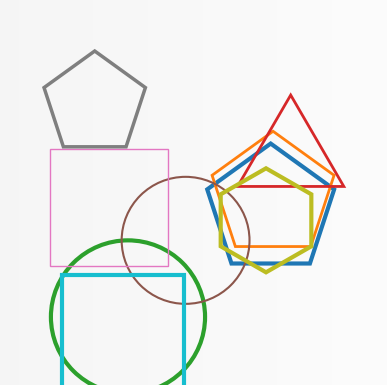[{"shape": "pentagon", "thickness": 3, "radius": 0.86, "center": [0.699, 0.455]}, {"shape": "pentagon", "thickness": 2, "radius": 0.83, "center": [0.705, 0.494]}, {"shape": "circle", "thickness": 3, "radius": 0.99, "center": [0.33, 0.177]}, {"shape": "triangle", "thickness": 2, "radius": 0.79, "center": [0.75, 0.595]}, {"shape": "circle", "thickness": 1.5, "radius": 0.82, "center": [0.479, 0.376]}, {"shape": "square", "thickness": 1, "radius": 0.76, "center": [0.281, 0.461]}, {"shape": "pentagon", "thickness": 2.5, "radius": 0.69, "center": [0.244, 0.73]}, {"shape": "hexagon", "thickness": 3, "radius": 0.68, "center": [0.686, 0.428]}, {"shape": "square", "thickness": 3, "radius": 0.79, "center": [0.317, 0.129]}]